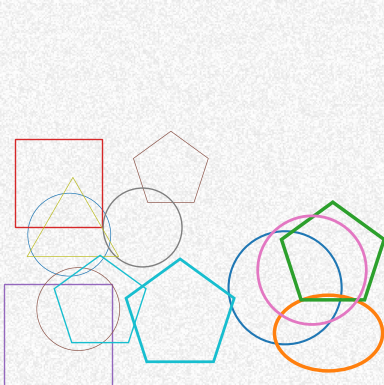[{"shape": "circle", "thickness": 0.5, "radius": 0.54, "center": [0.18, 0.39]}, {"shape": "circle", "thickness": 1.5, "radius": 0.73, "center": [0.741, 0.253]}, {"shape": "oval", "thickness": 2.5, "radius": 0.7, "center": [0.853, 0.135]}, {"shape": "pentagon", "thickness": 2.5, "radius": 0.7, "center": [0.864, 0.335]}, {"shape": "square", "thickness": 1, "radius": 0.57, "center": [0.152, 0.526]}, {"shape": "square", "thickness": 1, "radius": 0.7, "center": [0.152, 0.122]}, {"shape": "pentagon", "thickness": 0.5, "radius": 0.51, "center": [0.444, 0.557]}, {"shape": "circle", "thickness": 0.5, "radius": 0.54, "center": [0.203, 0.197]}, {"shape": "circle", "thickness": 2, "radius": 0.7, "center": [0.81, 0.298]}, {"shape": "circle", "thickness": 1, "radius": 0.51, "center": [0.37, 0.409]}, {"shape": "triangle", "thickness": 0.5, "radius": 0.69, "center": [0.189, 0.402]}, {"shape": "pentagon", "thickness": 1, "radius": 0.63, "center": [0.26, 0.211]}, {"shape": "pentagon", "thickness": 2, "radius": 0.74, "center": [0.468, 0.18]}]